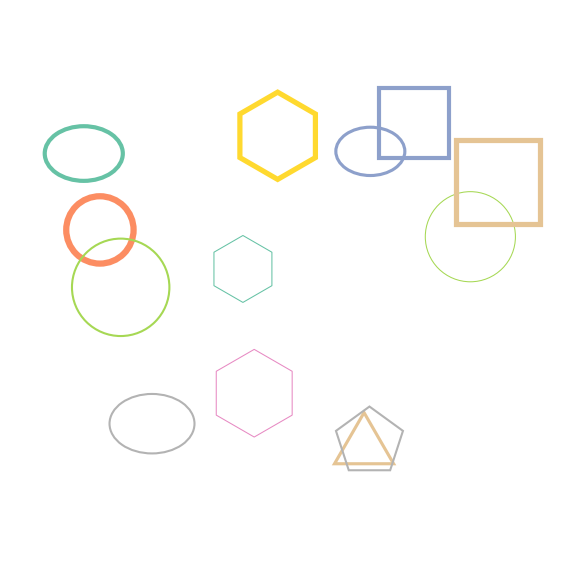[{"shape": "oval", "thickness": 2, "radius": 0.34, "center": [0.145, 0.733]}, {"shape": "hexagon", "thickness": 0.5, "radius": 0.29, "center": [0.421, 0.533]}, {"shape": "circle", "thickness": 3, "radius": 0.29, "center": [0.173, 0.601]}, {"shape": "square", "thickness": 2, "radius": 0.3, "center": [0.717, 0.786]}, {"shape": "oval", "thickness": 1.5, "radius": 0.3, "center": [0.641, 0.737]}, {"shape": "hexagon", "thickness": 0.5, "radius": 0.38, "center": [0.44, 0.318]}, {"shape": "circle", "thickness": 1, "radius": 0.42, "center": [0.209, 0.502]}, {"shape": "circle", "thickness": 0.5, "radius": 0.39, "center": [0.814, 0.589]}, {"shape": "hexagon", "thickness": 2.5, "radius": 0.38, "center": [0.481, 0.764]}, {"shape": "triangle", "thickness": 1.5, "radius": 0.3, "center": [0.63, 0.226]}, {"shape": "square", "thickness": 2.5, "radius": 0.36, "center": [0.863, 0.684]}, {"shape": "pentagon", "thickness": 1, "radius": 0.3, "center": [0.64, 0.234]}, {"shape": "oval", "thickness": 1, "radius": 0.37, "center": [0.263, 0.265]}]